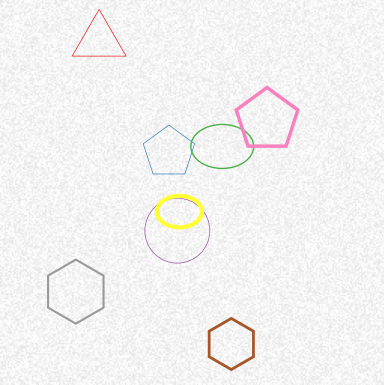[{"shape": "triangle", "thickness": 0.5, "radius": 0.4, "center": [0.257, 0.895]}, {"shape": "pentagon", "thickness": 0.5, "radius": 0.35, "center": [0.439, 0.605]}, {"shape": "oval", "thickness": 1, "radius": 0.41, "center": [0.577, 0.62]}, {"shape": "circle", "thickness": 0.5, "radius": 0.42, "center": [0.461, 0.401]}, {"shape": "oval", "thickness": 3, "radius": 0.29, "center": [0.466, 0.45]}, {"shape": "hexagon", "thickness": 2, "radius": 0.33, "center": [0.601, 0.107]}, {"shape": "pentagon", "thickness": 2.5, "radius": 0.42, "center": [0.694, 0.688]}, {"shape": "hexagon", "thickness": 1.5, "radius": 0.42, "center": [0.197, 0.242]}]